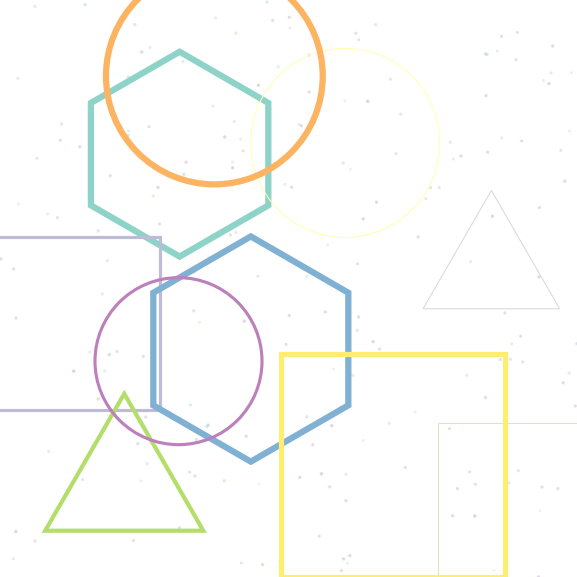[{"shape": "hexagon", "thickness": 3, "radius": 0.89, "center": [0.311, 0.732]}, {"shape": "circle", "thickness": 0.5, "radius": 0.82, "center": [0.598, 0.752]}, {"shape": "square", "thickness": 1.5, "radius": 0.75, "center": [0.127, 0.439]}, {"shape": "hexagon", "thickness": 3, "radius": 0.97, "center": [0.434, 0.395]}, {"shape": "circle", "thickness": 3, "radius": 0.94, "center": [0.371, 0.868]}, {"shape": "triangle", "thickness": 2, "radius": 0.79, "center": [0.215, 0.159]}, {"shape": "triangle", "thickness": 0.5, "radius": 0.68, "center": [0.851, 0.533]}, {"shape": "circle", "thickness": 1.5, "radius": 0.72, "center": [0.309, 0.374]}, {"shape": "square", "thickness": 0.5, "radius": 0.68, "center": [0.895, 0.13]}, {"shape": "square", "thickness": 2.5, "radius": 0.97, "center": [0.68, 0.193]}]